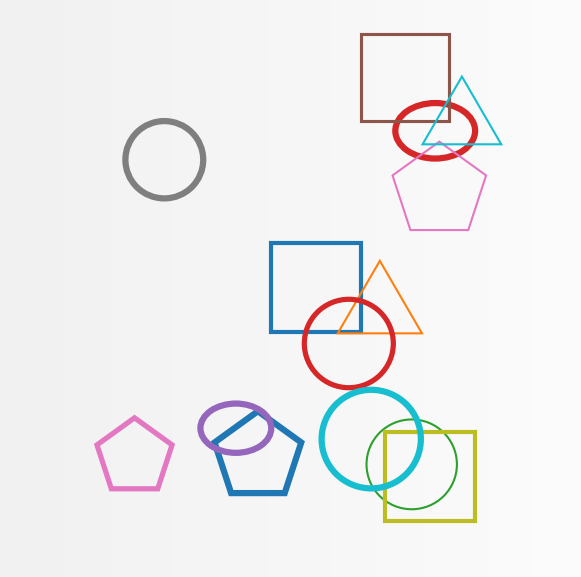[{"shape": "square", "thickness": 2, "radius": 0.38, "center": [0.543, 0.501]}, {"shape": "pentagon", "thickness": 3, "radius": 0.39, "center": [0.444, 0.209]}, {"shape": "triangle", "thickness": 1, "radius": 0.42, "center": [0.653, 0.464]}, {"shape": "circle", "thickness": 1, "radius": 0.39, "center": [0.708, 0.195]}, {"shape": "oval", "thickness": 3, "radius": 0.34, "center": [0.749, 0.773]}, {"shape": "circle", "thickness": 2.5, "radius": 0.38, "center": [0.6, 0.404]}, {"shape": "oval", "thickness": 3, "radius": 0.3, "center": [0.406, 0.258]}, {"shape": "square", "thickness": 1.5, "radius": 0.38, "center": [0.697, 0.865]}, {"shape": "pentagon", "thickness": 1, "radius": 0.42, "center": [0.756, 0.669]}, {"shape": "pentagon", "thickness": 2.5, "radius": 0.34, "center": [0.231, 0.208]}, {"shape": "circle", "thickness": 3, "radius": 0.33, "center": [0.283, 0.723]}, {"shape": "square", "thickness": 2, "radius": 0.38, "center": [0.74, 0.174]}, {"shape": "triangle", "thickness": 1, "radius": 0.39, "center": [0.795, 0.788]}, {"shape": "circle", "thickness": 3, "radius": 0.43, "center": [0.639, 0.239]}]